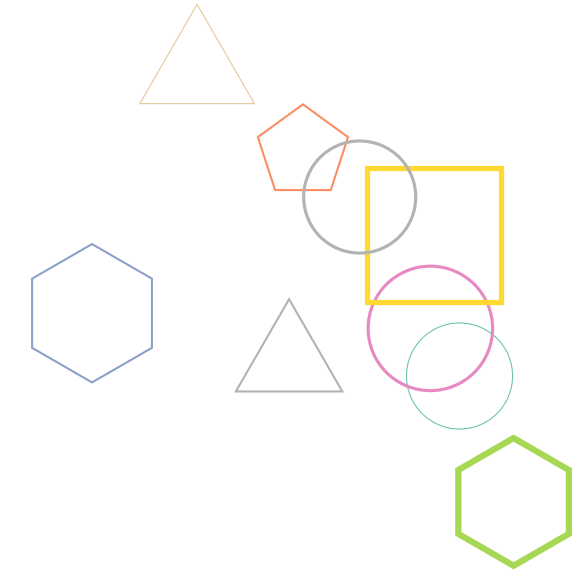[{"shape": "circle", "thickness": 0.5, "radius": 0.46, "center": [0.796, 0.348]}, {"shape": "pentagon", "thickness": 1, "radius": 0.41, "center": [0.525, 0.736]}, {"shape": "hexagon", "thickness": 1, "radius": 0.6, "center": [0.159, 0.457]}, {"shape": "circle", "thickness": 1.5, "radius": 0.54, "center": [0.745, 0.43]}, {"shape": "hexagon", "thickness": 3, "radius": 0.55, "center": [0.889, 0.13]}, {"shape": "square", "thickness": 2.5, "radius": 0.58, "center": [0.752, 0.593]}, {"shape": "triangle", "thickness": 0.5, "radius": 0.57, "center": [0.341, 0.877]}, {"shape": "triangle", "thickness": 1, "radius": 0.53, "center": [0.501, 0.375]}, {"shape": "circle", "thickness": 1.5, "radius": 0.49, "center": [0.623, 0.658]}]